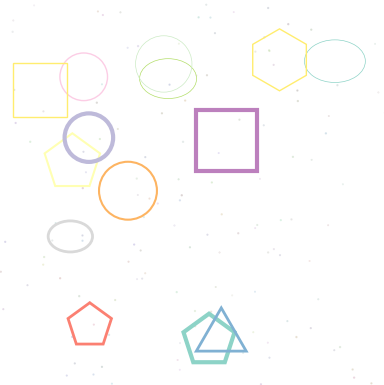[{"shape": "pentagon", "thickness": 3, "radius": 0.35, "center": [0.543, 0.116]}, {"shape": "oval", "thickness": 0.5, "radius": 0.4, "center": [0.87, 0.841]}, {"shape": "pentagon", "thickness": 1.5, "radius": 0.38, "center": [0.188, 0.578]}, {"shape": "circle", "thickness": 3, "radius": 0.32, "center": [0.231, 0.642]}, {"shape": "pentagon", "thickness": 2, "radius": 0.3, "center": [0.233, 0.154]}, {"shape": "triangle", "thickness": 2, "radius": 0.37, "center": [0.575, 0.125]}, {"shape": "circle", "thickness": 1.5, "radius": 0.38, "center": [0.332, 0.505]}, {"shape": "oval", "thickness": 0.5, "radius": 0.37, "center": [0.437, 0.796]}, {"shape": "circle", "thickness": 1, "radius": 0.31, "center": [0.217, 0.801]}, {"shape": "oval", "thickness": 2, "radius": 0.29, "center": [0.183, 0.386]}, {"shape": "square", "thickness": 3, "radius": 0.4, "center": [0.589, 0.636]}, {"shape": "circle", "thickness": 0.5, "radius": 0.37, "center": [0.425, 0.834]}, {"shape": "hexagon", "thickness": 1, "radius": 0.4, "center": [0.726, 0.845]}, {"shape": "square", "thickness": 1, "radius": 0.35, "center": [0.104, 0.766]}]